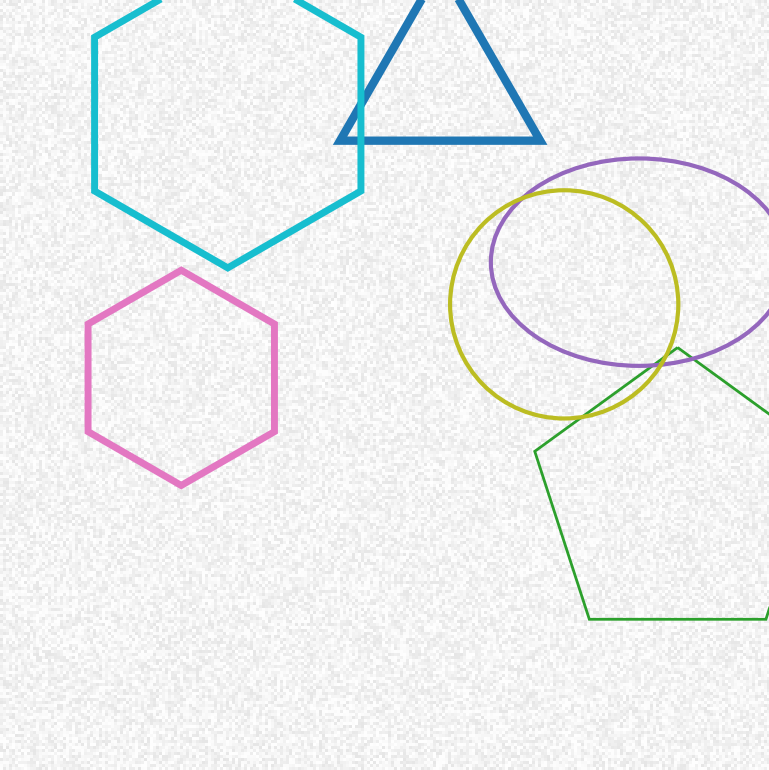[{"shape": "triangle", "thickness": 3, "radius": 0.75, "center": [0.572, 0.892]}, {"shape": "pentagon", "thickness": 1, "radius": 0.98, "center": [0.88, 0.354]}, {"shape": "oval", "thickness": 1.5, "radius": 0.96, "center": [0.83, 0.66]}, {"shape": "hexagon", "thickness": 2.5, "radius": 0.7, "center": [0.235, 0.509]}, {"shape": "circle", "thickness": 1.5, "radius": 0.74, "center": [0.733, 0.605]}, {"shape": "hexagon", "thickness": 2.5, "radius": 1.0, "center": [0.296, 0.852]}]